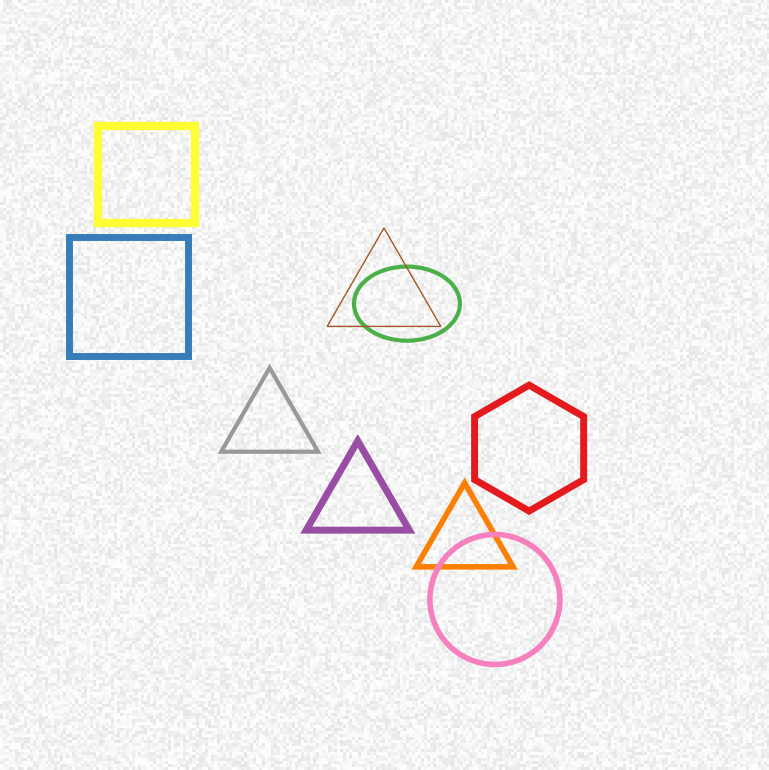[{"shape": "hexagon", "thickness": 2.5, "radius": 0.41, "center": [0.687, 0.418]}, {"shape": "square", "thickness": 2.5, "radius": 0.39, "center": [0.167, 0.615]}, {"shape": "oval", "thickness": 1.5, "radius": 0.34, "center": [0.529, 0.606]}, {"shape": "triangle", "thickness": 2.5, "radius": 0.39, "center": [0.465, 0.35]}, {"shape": "triangle", "thickness": 2, "radius": 0.36, "center": [0.603, 0.3]}, {"shape": "square", "thickness": 3, "radius": 0.31, "center": [0.19, 0.773]}, {"shape": "triangle", "thickness": 0.5, "radius": 0.43, "center": [0.499, 0.619]}, {"shape": "circle", "thickness": 2, "radius": 0.42, "center": [0.643, 0.221]}, {"shape": "triangle", "thickness": 1.5, "radius": 0.36, "center": [0.35, 0.45]}]